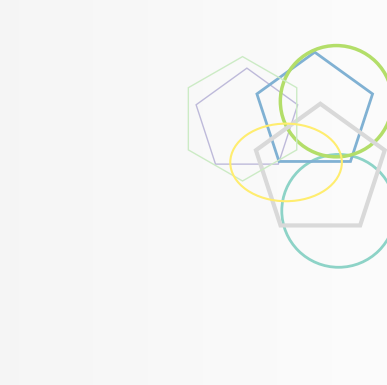[{"shape": "circle", "thickness": 2, "radius": 0.73, "center": [0.874, 0.452]}, {"shape": "pentagon", "thickness": 1, "radius": 0.69, "center": [0.637, 0.685]}, {"shape": "pentagon", "thickness": 2, "radius": 0.78, "center": [0.812, 0.708]}, {"shape": "circle", "thickness": 2.5, "radius": 0.72, "center": [0.868, 0.737]}, {"shape": "pentagon", "thickness": 3, "radius": 0.87, "center": [0.827, 0.556]}, {"shape": "hexagon", "thickness": 1, "radius": 0.81, "center": [0.626, 0.691]}, {"shape": "oval", "thickness": 1.5, "radius": 0.72, "center": [0.738, 0.578]}]